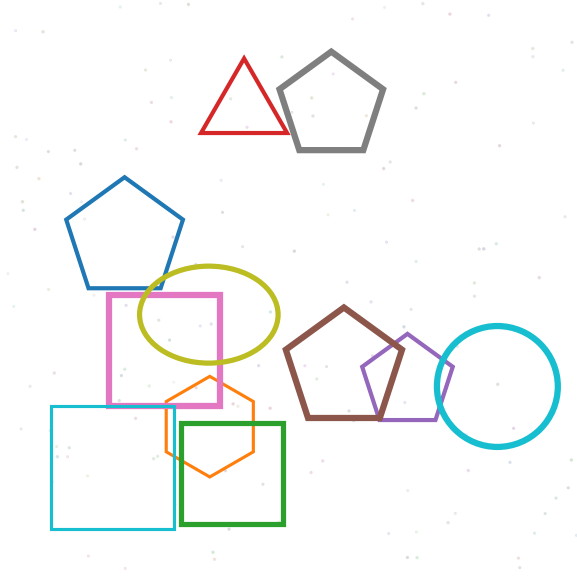[{"shape": "pentagon", "thickness": 2, "radius": 0.53, "center": [0.216, 0.586]}, {"shape": "hexagon", "thickness": 1.5, "radius": 0.44, "center": [0.363, 0.26]}, {"shape": "square", "thickness": 2.5, "radius": 0.44, "center": [0.402, 0.179]}, {"shape": "triangle", "thickness": 2, "radius": 0.43, "center": [0.423, 0.812]}, {"shape": "pentagon", "thickness": 2, "radius": 0.41, "center": [0.706, 0.339]}, {"shape": "pentagon", "thickness": 3, "radius": 0.53, "center": [0.596, 0.361]}, {"shape": "square", "thickness": 3, "radius": 0.48, "center": [0.285, 0.392]}, {"shape": "pentagon", "thickness": 3, "radius": 0.47, "center": [0.574, 0.815]}, {"shape": "oval", "thickness": 2.5, "radius": 0.6, "center": [0.362, 0.454]}, {"shape": "square", "thickness": 1.5, "radius": 0.53, "center": [0.195, 0.19]}, {"shape": "circle", "thickness": 3, "radius": 0.52, "center": [0.861, 0.33]}]